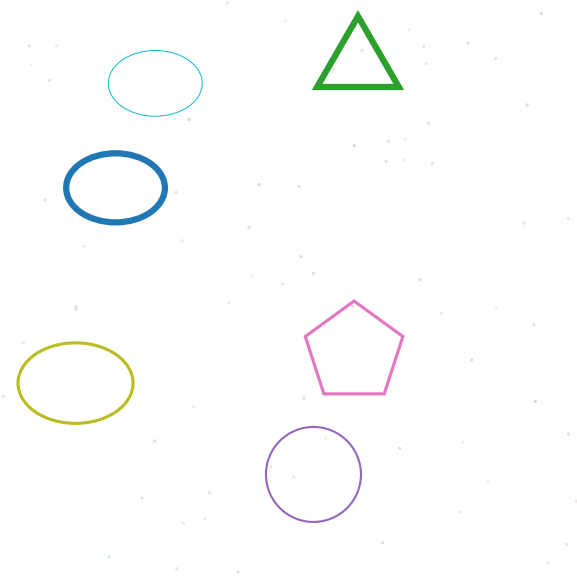[{"shape": "oval", "thickness": 3, "radius": 0.43, "center": [0.2, 0.674]}, {"shape": "triangle", "thickness": 3, "radius": 0.41, "center": [0.62, 0.889]}, {"shape": "circle", "thickness": 1, "radius": 0.41, "center": [0.543, 0.178]}, {"shape": "pentagon", "thickness": 1.5, "radius": 0.44, "center": [0.613, 0.389]}, {"shape": "oval", "thickness": 1.5, "radius": 0.5, "center": [0.131, 0.336]}, {"shape": "oval", "thickness": 0.5, "radius": 0.41, "center": [0.269, 0.855]}]